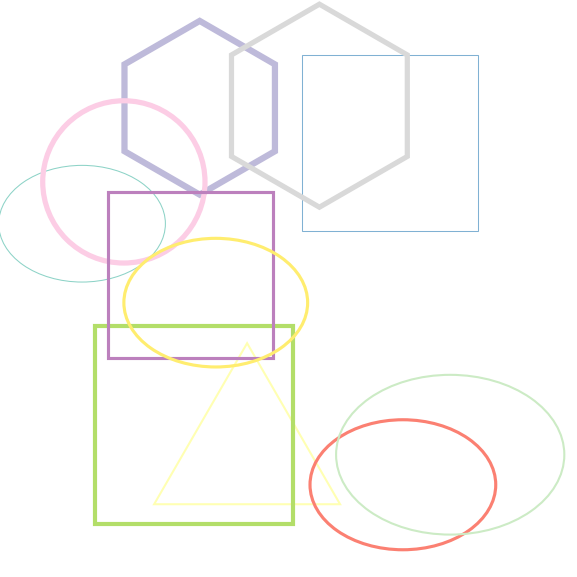[{"shape": "oval", "thickness": 0.5, "radius": 0.72, "center": [0.142, 0.612]}, {"shape": "triangle", "thickness": 1, "radius": 0.93, "center": [0.428, 0.219]}, {"shape": "hexagon", "thickness": 3, "radius": 0.75, "center": [0.346, 0.812]}, {"shape": "oval", "thickness": 1.5, "radius": 0.8, "center": [0.698, 0.16]}, {"shape": "square", "thickness": 0.5, "radius": 0.76, "center": [0.676, 0.751]}, {"shape": "square", "thickness": 2, "radius": 0.86, "center": [0.336, 0.264]}, {"shape": "circle", "thickness": 2.5, "radius": 0.7, "center": [0.214, 0.684]}, {"shape": "hexagon", "thickness": 2.5, "radius": 0.88, "center": [0.553, 0.816]}, {"shape": "square", "thickness": 1.5, "radius": 0.72, "center": [0.33, 0.523]}, {"shape": "oval", "thickness": 1, "radius": 0.99, "center": [0.78, 0.212]}, {"shape": "oval", "thickness": 1.5, "radius": 0.8, "center": [0.374, 0.475]}]